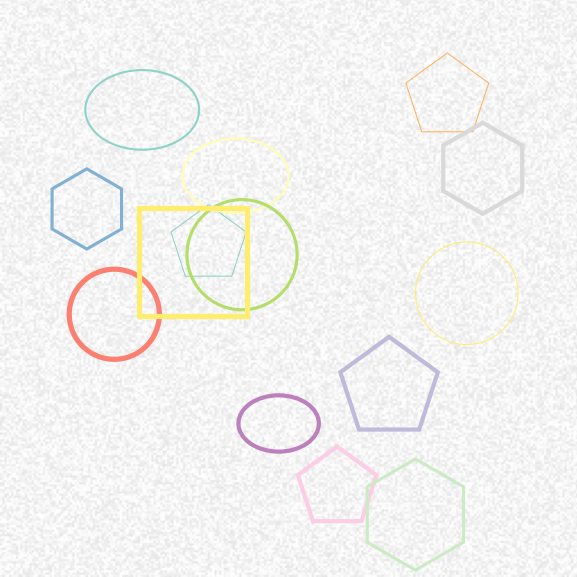[{"shape": "oval", "thickness": 1, "radius": 0.49, "center": [0.246, 0.809]}, {"shape": "pentagon", "thickness": 0.5, "radius": 0.34, "center": [0.361, 0.576]}, {"shape": "oval", "thickness": 1, "radius": 0.46, "center": [0.408, 0.695]}, {"shape": "pentagon", "thickness": 2, "radius": 0.44, "center": [0.674, 0.327]}, {"shape": "circle", "thickness": 2.5, "radius": 0.39, "center": [0.198, 0.455]}, {"shape": "hexagon", "thickness": 1.5, "radius": 0.35, "center": [0.15, 0.637]}, {"shape": "pentagon", "thickness": 0.5, "radius": 0.38, "center": [0.775, 0.832]}, {"shape": "circle", "thickness": 1.5, "radius": 0.48, "center": [0.419, 0.558]}, {"shape": "pentagon", "thickness": 2, "radius": 0.36, "center": [0.584, 0.155]}, {"shape": "hexagon", "thickness": 2, "radius": 0.39, "center": [0.836, 0.708]}, {"shape": "oval", "thickness": 2, "radius": 0.35, "center": [0.483, 0.266]}, {"shape": "hexagon", "thickness": 1.5, "radius": 0.48, "center": [0.719, 0.108]}, {"shape": "circle", "thickness": 0.5, "radius": 0.44, "center": [0.808, 0.491]}, {"shape": "square", "thickness": 2.5, "radius": 0.47, "center": [0.334, 0.545]}]